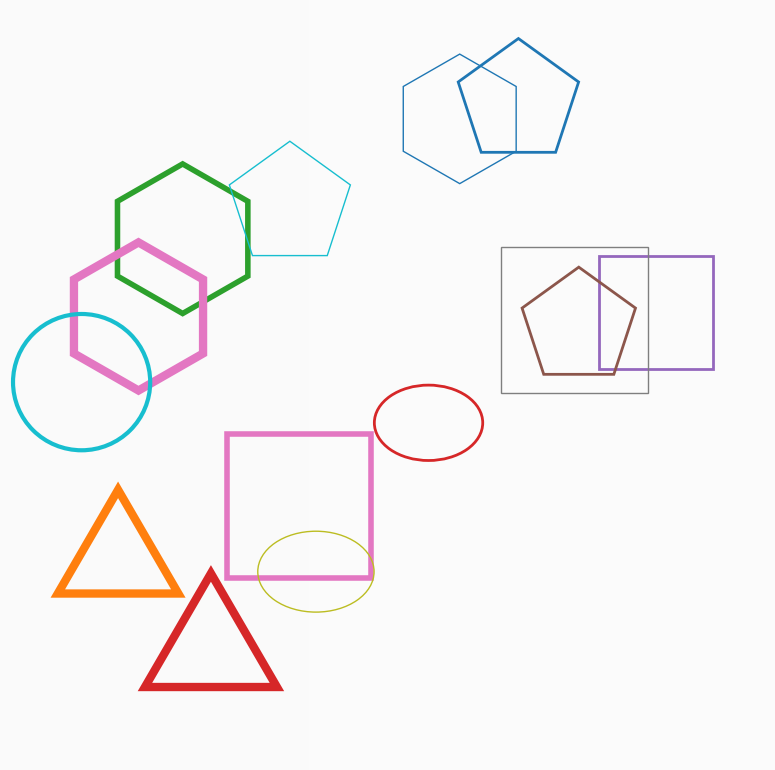[{"shape": "pentagon", "thickness": 1, "radius": 0.41, "center": [0.669, 0.868]}, {"shape": "hexagon", "thickness": 0.5, "radius": 0.42, "center": [0.593, 0.846]}, {"shape": "triangle", "thickness": 3, "radius": 0.45, "center": [0.152, 0.274]}, {"shape": "hexagon", "thickness": 2, "radius": 0.49, "center": [0.236, 0.69]}, {"shape": "oval", "thickness": 1, "radius": 0.35, "center": [0.553, 0.451]}, {"shape": "triangle", "thickness": 3, "radius": 0.49, "center": [0.272, 0.157]}, {"shape": "square", "thickness": 1, "radius": 0.37, "center": [0.847, 0.594]}, {"shape": "pentagon", "thickness": 1, "radius": 0.38, "center": [0.747, 0.576]}, {"shape": "hexagon", "thickness": 3, "radius": 0.48, "center": [0.179, 0.589]}, {"shape": "square", "thickness": 2, "radius": 0.47, "center": [0.386, 0.343]}, {"shape": "square", "thickness": 0.5, "radius": 0.47, "center": [0.741, 0.584]}, {"shape": "oval", "thickness": 0.5, "radius": 0.38, "center": [0.408, 0.258]}, {"shape": "circle", "thickness": 1.5, "radius": 0.44, "center": [0.105, 0.504]}, {"shape": "pentagon", "thickness": 0.5, "radius": 0.41, "center": [0.374, 0.734]}]